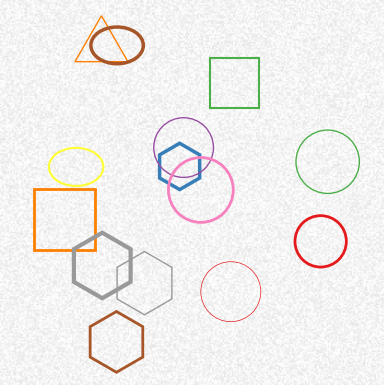[{"shape": "circle", "thickness": 0.5, "radius": 0.39, "center": [0.6, 0.242]}, {"shape": "circle", "thickness": 2, "radius": 0.33, "center": [0.833, 0.373]}, {"shape": "hexagon", "thickness": 2.5, "radius": 0.3, "center": [0.467, 0.568]}, {"shape": "circle", "thickness": 1, "radius": 0.41, "center": [0.851, 0.58]}, {"shape": "square", "thickness": 1.5, "radius": 0.32, "center": [0.61, 0.784]}, {"shape": "circle", "thickness": 1, "radius": 0.39, "center": [0.477, 0.617]}, {"shape": "triangle", "thickness": 1, "radius": 0.4, "center": [0.263, 0.88]}, {"shape": "square", "thickness": 2, "radius": 0.4, "center": [0.168, 0.43]}, {"shape": "oval", "thickness": 1.5, "radius": 0.35, "center": [0.198, 0.566]}, {"shape": "oval", "thickness": 2.5, "radius": 0.34, "center": [0.304, 0.882]}, {"shape": "hexagon", "thickness": 2, "radius": 0.39, "center": [0.303, 0.112]}, {"shape": "circle", "thickness": 2, "radius": 0.42, "center": [0.522, 0.507]}, {"shape": "hexagon", "thickness": 3, "radius": 0.43, "center": [0.266, 0.31]}, {"shape": "hexagon", "thickness": 1, "radius": 0.41, "center": [0.375, 0.265]}]